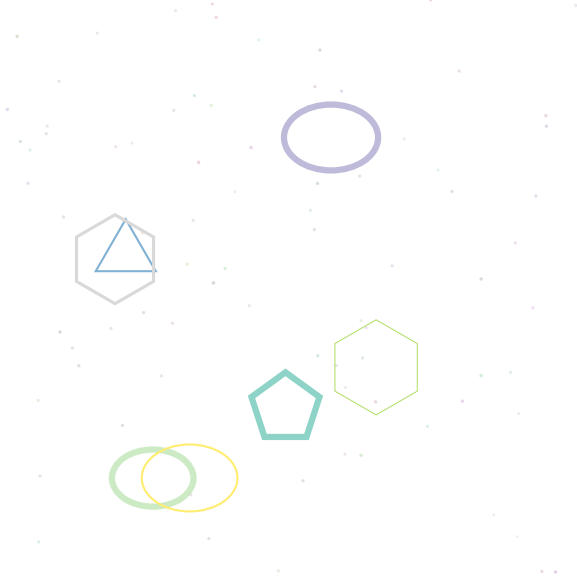[{"shape": "pentagon", "thickness": 3, "radius": 0.31, "center": [0.494, 0.293]}, {"shape": "oval", "thickness": 3, "radius": 0.41, "center": [0.573, 0.761]}, {"shape": "triangle", "thickness": 1, "radius": 0.3, "center": [0.218, 0.56]}, {"shape": "hexagon", "thickness": 0.5, "radius": 0.41, "center": [0.651, 0.363]}, {"shape": "hexagon", "thickness": 1.5, "radius": 0.38, "center": [0.199, 0.55]}, {"shape": "oval", "thickness": 3, "radius": 0.35, "center": [0.264, 0.171]}, {"shape": "oval", "thickness": 1, "radius": 0.41, "center": [0.328, 0.172]}]